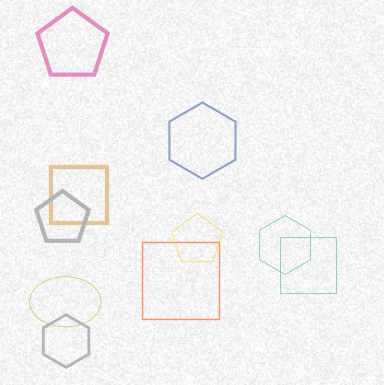[{"shape": "hexagon", "thickness": 0.5, "radius": 0.38, "center": [0.741, 0.364]}, {"shape": "square", "thickness": 0.5, "radius": 0.36, "center": [0.8, 0.311]}, {"shape": "square", "thickness": 1, "radius": 0.5, "center": [0.47, 0.27]}, {"shape": "hexagon", "thickness": 1.5, "radius": 0.5, "center": [0.526, 0.635]}, {"shape": "pentagon", "thickness": 3, "radius": 0.48, "center": [0.188, 0.884]}, {"shape": "oval", "thickness": 0.5, "radius": 0.46, "center": [0.17, 0.216]}, {"shape": "pentagon", "thickness": 0.5, "radius": 0.35, "center": [0.512, 0.376]}, {"shape": "square", "thickness": 3, "radius": 0.36, "center": [0.206, 0.494]}, {"shape": "hexagon", "thickness": 2, "radius": 0.34, "center": [0.172, 0.114]}, {"shape": "pentagon", "thickness": 3, "radius": 0.36, "center": [0.162, 0.432]}]